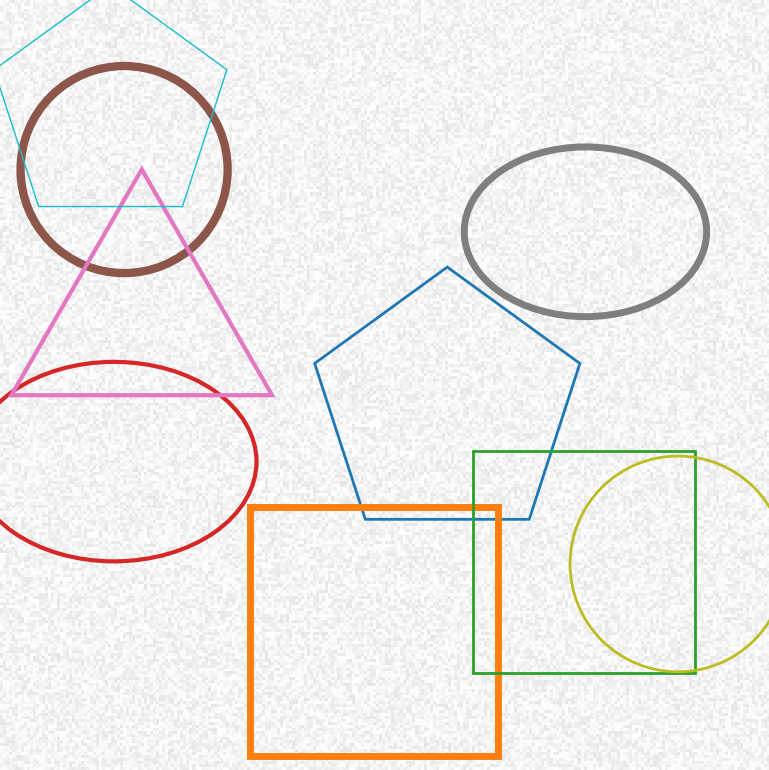[{"shape": "pentagon", "thickness": 1, "radius": 0.91, "center": [0.581, 0.472]}, {"shape": "square", "thickness": 2.5, "radius": 0.81, "center": [0.486, 0.18]}, {"shape": "square", "thickness": 1, "radius": 0.72, "center": [0.758, 0.27]}, {"shape": "oval", "thickness": 1.5, "radius": 0.93, "center": [0.148, 0.401]}, {"shape": "circle", "thickness": 3, "radius": 0.67, "center": [0.161, 0.78]}, {"shape": "triangle", "thickness": 1.5, "radius": 0.98, "center": [0.184, 0.584]}, {"shape": "oval", "thickness": 2.5, "radius": 0.79, "center": [0.76, 0.699]}, {"shape": "circle", "thickness": 1, "radius": 0.7, "center": [0.88, 0.268]}, {"shape": "pentagon", "thickness": 0.5, "radius": 0.79, "center": [0.144, 0.86]}]